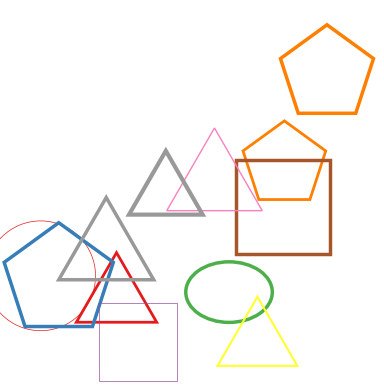[{"shape": "triangle", "thickness": 2, "radius": 0.6, "center": [0.303, 0.223]}, {"shape": "circle", "thickness": 0.5, "radius": 0.71, "center": [0.106, 0.284]}, {"shape": "pentagon", "thickness": 2.5, "radius": 0.75, "center": [0.153, 0.272]}, {"shape": "oval", "thickness": 2.5, "radius": 0.56, "center": [0.595, 0.241]}, {"shape": "square", "thickness": 0.5, "radius": 0.51, "center": [0.358, 0.112]}, {"shape": "pentagon", "thickness": 2, "radius": 0.56, "center": [0.739, 0.573]}, {"shape": "pentagon", "thickness": 2.5, "radius": 0.64, "center": [0.849, 0.809]}, {"shape": "triangle", "thickness": 1.5, "radius": 0.6, "center": [0.669, 0.11]}, {"shape": "square", "thickness": 2.5, "radius": 0.61, "center": [0.735, 0.463]}, {"shape": "triangle", "thickness": 1, "radius": 0.72, "center": [0.557, 0.524]}, {"shape": "triangle", "thickness": 2.5, "radius": 0.71, "center": [0.276, 0.345]}, {"shape": "triangle", "thickness": 3, "radius": 0.55, "center": [0.431, 0.498]}]